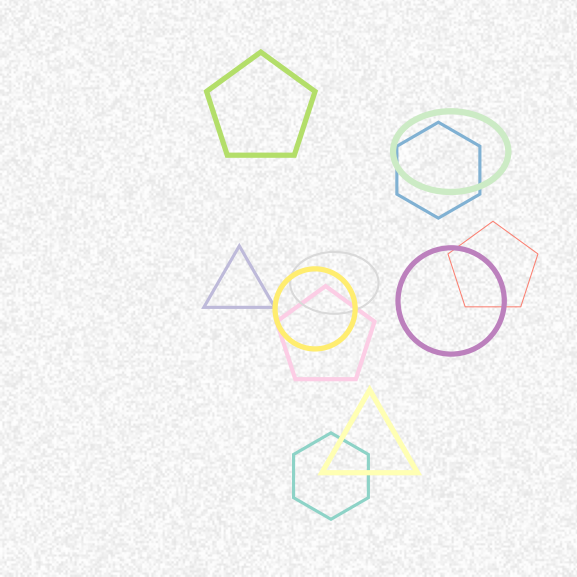[{"shape": "hexagon", "thickness": 1.5, "radius": 0.37, "center": [0.573, 0.175]}, {"shape": "triangle", "thickness": 2.5, "radius": 0.48, "center": [0.64, 0.228]}, {"shape": "triangle", "thickness": 1.5, "radius": 0.35, "center": [0.414, 0.502]}, {"shape": "pentagon", "thickness": 0.5, "radius": 0.41, "center": [0.854, 0.534]}, {"shape": "hexagon", "thickness": 1.5, "radius": 0.42, "center": [0.759, 0.704]}, {"shape": "pentagon", "thickness": 2.5, "radius": 0.49, "center": [0.452, 0.81]}, {"shape": "pentagon", "thickness": 2, "radius": 0.45, "center": [0.564, 0.415]}, {"shape": "oval", "thickness": 1, "radius": 0.38, "center": [0.579, 0.509]}, {"shape": "circle", "thickness": 2.5, "radius": 0.46, "center": [0.781, 0.478]}, {"shape": "oval", "thickness": 3, "radius": 0.5, "center": [0.78, 0.737]}, {"shape": "circle", "thickness": 2.5, "radius": 0.35, "center": [0.546, 0.464]}]